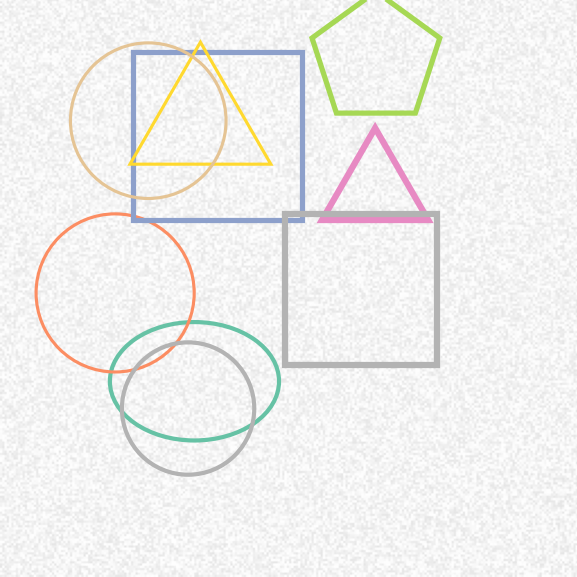[{"shape": "oval", "thickness": 2, "radius": 0.73, "center": [0.337, 0.339]}, {"shape": "circle", "thickness": 1.5, "radius": 0.68, "center": [0.199, 0.492]}, {"shape": "square", "thickness": 2.5, "radius": 0.73, "center": [0.377, 0.763]}, {"shape": "triangle", "thickness": 3, "radius": 0.53, "center": [0.65, 0.671]}, {"shape": "pentagon", "thickness": 2.5, "radius": 0.58, "center": [0.651, 0.897]}, {"shape": "triangle", "thickness": 1.5, "radius": 0.7, "center": [0.347, 0.785]}, {"shape": "circle", "thickness": 1.5, "radius": 0.67, "center": [0.257, 0.79]}, {"shape": "square", "thickness": 3, "radius": 0.66, "center": [0.625, 0.498]}, {"shape": "circle", "thickness": 2, "radius": 0.57, "center": [0.326, 0.292]}]